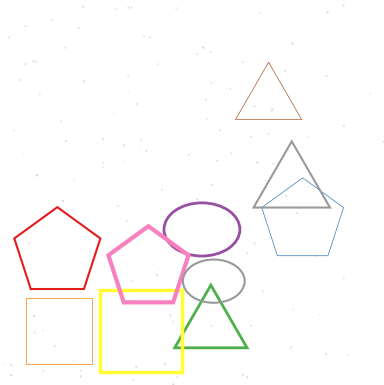[{"shape": "pentagon", "thickness": 1.5, "radius": 0.59, "center": [0.149, 0.344]}, {"shape": "pentagon", "thickness": 0.5, "radius": 0.56, "center": [0.786, 0.426]}, {"shape": "triangle", "thickness": 2, "radius": 0.54, "center": [0.548, 0.151]}, {"shape": "oval", "thickness": 2, "radius": 0.49, "center": [0.525, 0.404]}, {"shape": "square", "thickness": 0.5, "radius": 0.43, "center": [0.153, 0.14]}, {"shape": "square", "thickness": 2.5, "radius": 0.53, "center": [0.365, 0.141]}, {"shape": "triangle", "thickness": 0.5, "radius": 0.5, "center": [0.698, 0.739]}, {"shape": "pentagon", "thickness": 3, "radius": 0.55, "center": [0.386, 0.303]}, {"shape": "triangle", "thickness": 1.5, "radius": 0.57, "center": [0.758, 0.518]}, {"shape": "oval", "thickness": 1.5, "radius": 0.4, "center": [0.555, 0.27]}]